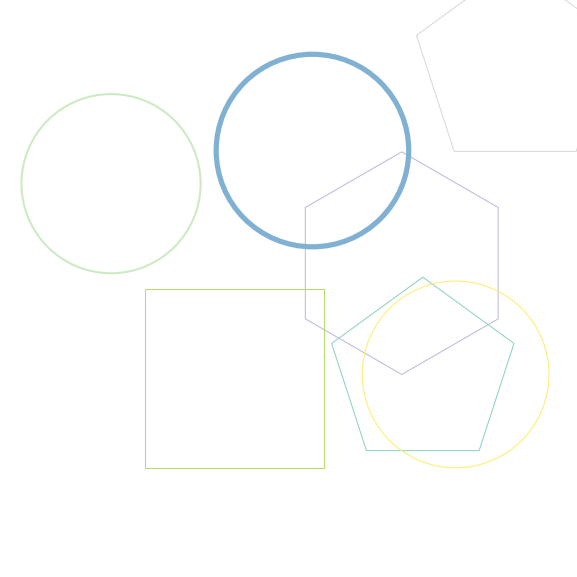[{"shape": "pentagon", "thickness": 0.5, "radius": 0.83, "center": [0.732, 0.353]}, {"shape": "hexagon", "thickness": 0.5, "radius": 0.96, "center": [0.696, 0.543]}, {"shape": "circle", "thickness": 2.5, "radius": 0.83, "center": [0.541, 0.738]}, {"shape": "square", "thickness": 0.5, "radius": 0.77, "center": [0.407, 0.344]}, {"shape": "pentagon", "thickness": 0.5, "radius": 0.9, "center": [0.892, 0.882]}, {"shape": "circle", "thickness": 1, "radius": 0.78, "center": [0.192, 0.681]}, {"shape": "circle", "thickness": 0.5, "radius": 0.81, "center": [0.789, 0.351]}]